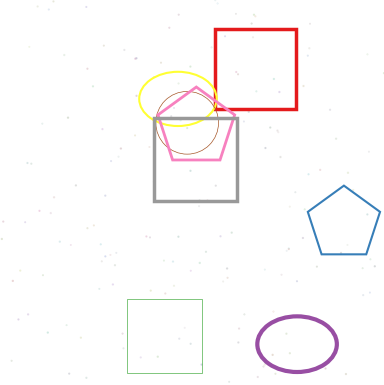[{"shape": "square", "thickness": 2.5, "radius": 0.52, "center": [0.663, 0.821]}, {"shape": "pentagon", "thickness": 1.5, "radius": 0.49, "center": [0.893, 0.419]}, {"shape": "square", "thickness": 0.5, "radius": 0.48, "center": [0.427, 0.128]}, {"shape": "oval", "thickness": 3, "radius": 0.52, "center": [0.772, 0.106]}, {"shape": "oval", "thickness": 1.5, "radius": 0.5, "center": [0.462, 0.743]}, {"shape": "circle", "thickness": 0.5, "radius": 0.41, "center": [0.486, 0.681]}, {"shape": "pentagon", "thickness": 2, "radius": 0.52, "center": [0.51, 0.669]}, {"shape": "square", "thickness": 2.5, "radius": 0.54, "center": [0.509, 0.585]}]